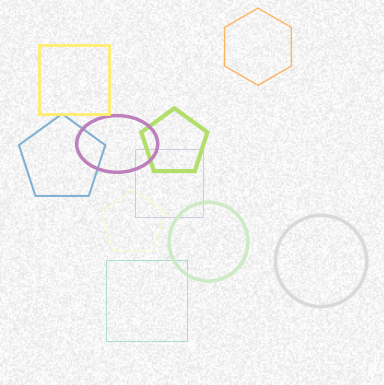[{"shape": "square", "thickness": 0.5, "radius": 0.53, "center": [0.38, 0.219]}, {"shape": "pentagon", "thickness": 0.5, "radius": 0.44, "center": [0.346, 0.42]}, {"shape": "square", "thickness": 0.5, "radius": 0.44, "center": [0.44, 0.526]}, {"shape": "pentagon", "thickness": 1.5, "radius": 0.59, "center": [0.161, 0.587]}, {"shape": "hexagon", "thickness": 1, "radius": 0.5, "center": [0.67, 0.879]}, {"shape": "pentagon", "thickness": 3, "radius": 0.45, "center": [0.453, 0.629]}, {"shape": "circle", "thickness": 2.5, "radius": 0.59, "center": [0.834, 0.322]}, {"shape": "oval", "thickness": 2.5, "radius": 0.53, "center": [0.304, 0.626]}, {"shape": "circle", "thickness": 2.5, "radius": 0.51, "center": [0.541, 0.372]}, {"shape": "square", "thickness": 2, "radius": 0.45, "center": [0.193, 0.794]}]